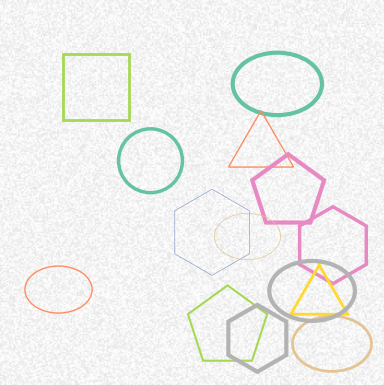[{"shape": "oval", "thickness": 3, "radius": 0.58, "center": [0.72, 0.782]}, {"shape": "circle", "thickness": 2.5, "radius": 0.41, "center": [0.391, 0.582]}, {"shape": "triangle", "thickness": 1, "radius": 0.49, "center": [0.678, 0.615]}, {"shape": "oval", "thickness": 1, "radius": 0.44, "center": [0.152, 0.248]}, {"shape": "hexagon", "thickness": 0.5, "radius": 0.56, "center": [0.551, 0.397]}, {"shape": "pentagon", "thickness": 3, "radius": 0.49, "center": [0.749, 0.501]}, {"shape": "hexagon", "thickness": 2.5, "radius": 0.5, "center": [0.865, 0.363]}, {"shape": "square", "thickness": 2, "radius": 0.43, "center": [0.25, 0.775]}, {"shape": "pentagon", "thickness": 1.5, "radius": 0.54, "center": [0.591, 0.151]}, {"shape": "triangle", "thickness": 2, "radius": 0.43, "center": [0.829, 0.226]}, {"shape": "oval", "thickness": 2, "radius": 0.51, "center": [0.862, 0.107]}, {"shape": "oval", "thickness": 0.5, "radius": 0.43, "center": [0.643, 0.386]}, {"shape": "oval", "thickness": 3, "radius": 0.56, "center": [0.811, 0.244]}, {"shape": "hexagon", "thickness": 3, "radius": 0.43, "center": [0.668, 0.121]}]